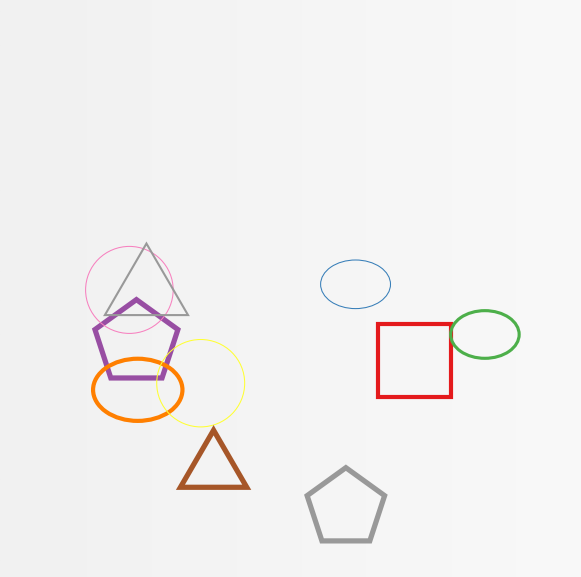[{"shape": "square", "thickness": 2, "radius": 0.32, "center": [0.713, 0.375]}, {"shape": "oval", "thickness": 0.5, "radius": 0.3, "center": [0.612, 0.507]}, {"shape": "oval", "thickness": 1.5, "radius": 0.29, "center": [0.834, 0.42]}, {"shape": "pentagon", "thickness": 2.5, "radius": 0.38, "center": [0.235, 0.405]}, {"shape": "oval", "thickness": 2, "radius": 0.38, "center": [0.237, 0.324]}, {"shape": "circle", "thickness": 0.5, "radius": 0.38, "center": [0.345, 0.336]}, {"shape": "triangle", "thickness": 2.5, "radius": 0.33, "center": [0.367, 0.188]}, {"shape": "circle", "thickness": 0.5, "radius": 0.38, "center": [0.223, 0.497]}, {"shape": "triangle", "thickness": 1, "radius": 0.41, "center": [0.252, 0.495]}, {"shape": "pentagon", "thickness": 2.5, "radius": 0.35, "center": [0.595, 0.119]}]